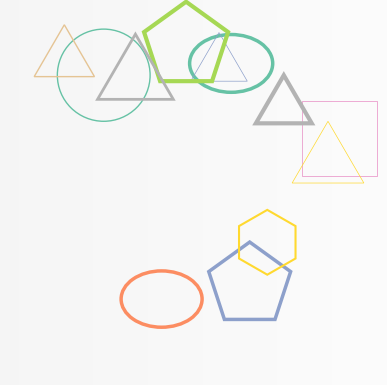[{"shape": "circle", "thickness": 1, "radius": 0.6, "center": [0.268, 0.805]}, {"shape": "oval", "thickness": 2.5, "radius": 0.54, "center": [0.597, 0.835]}, {"shape": "oval", "thickness": 2.5, "radius": 0.52, "center": [0.417, 0.223]}, {"shape": "pentagon", "thickness": 2.5, "radius": 0.56, "center": [0.644, 0.26]}, {"shape": "triangle", "thickness": 0.5, "radius": 0.42, "center": [0.565, 0.831]}, {"shape": "square", "thickness": 0.5, "radius": 0.48, "center": [0.876, 0.64]}, {"shape": "pentagon", "thickness": 3, "radius": 0.57, "center": [0.48, 0.881]}, {"shape": "triangle", "thickness": 0.5, "radius": 0.53, "center": [0.846, 0.578]}, {"shape": "hexagon", "thickness": 1.5, "radius": 0.42, "center": [0.69, 0.371]}, {"shape": "triangle", "thickness": 1, "radius": 0.45, "center": [0.166, 0.846]}, {"shape": "triangle", "thickness": 2, "radius": 0.56, "center": [0.349, 0.798]}, {"shape": "triangle", "thickness": 3, "radius": 0.42, "center": [0.732, 0.721]}]